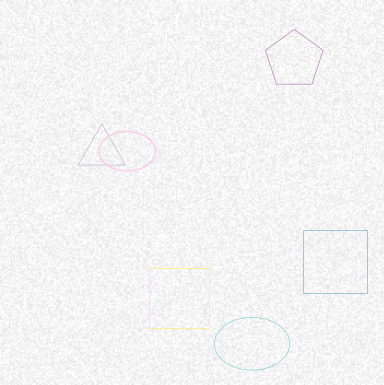[{"shape": "oval", "thickness": 0.5, "radius": 0.49, "center": [0.655, 0.107]}, {"shape": "triangle", "thickness": 0.5, "radius": 0.36, "center": [0.265, 0.607]}, {"shape": "square", "thickness": 0.5, "radius": 0.41, "center": [0.87, 0.32]}, {"shape": "oval", "thickness": 1, "radius": 0.37, "center": [0.33, 0.607]}, {"shape": "pentagon", "thickness": 0.5, "radius": 0.39, "center": [0.764, 0.845]}, {"shape": "square", "thickness": 0.5, "radius": 0.39, "center": [0.464, 0.225]}]